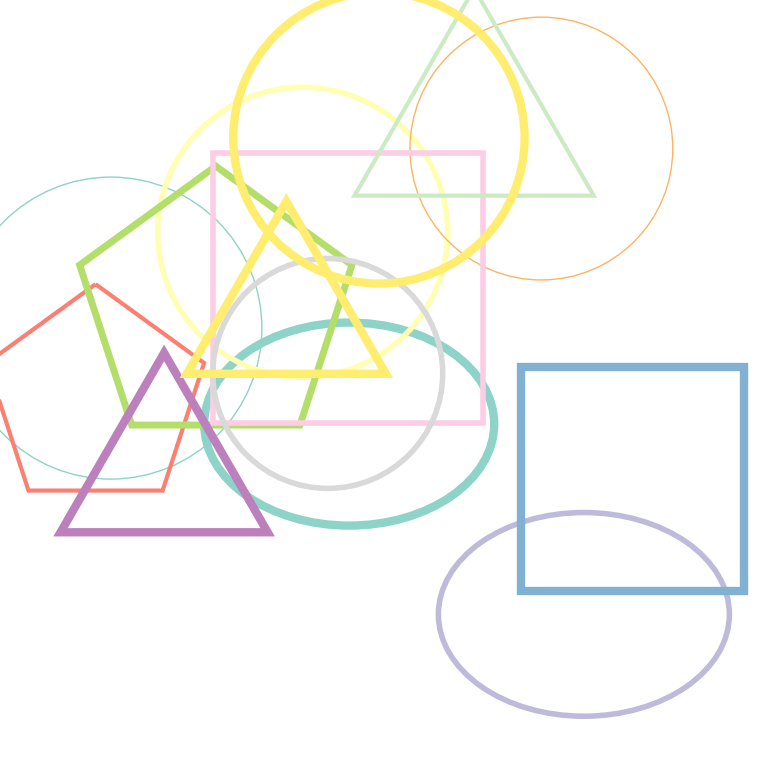[{"shape": "circle", "thickness": 0.5, "radius": 0.98, "center": [0.144, 0.574]}, {"shape": "oval", "thickness": 3, "radius": 0.94, "center": [0.454, 0.449]}, {"shape": "circle", "thickness": 2, "radius": 0.94, "center": [0.393, 0.698]}, {"shape": "oval", "thickness": 2, "radius": 0.94, "center": [0.758, 0.202]}, {"shape": "pentagon", "thickness": 1.5, "radius": 0.74, "center": [0.124, 0.483]}, {"shape": "square", "thickness": 3, "radius": 0.73, "center": [0.821, 0.378]}, {"shape": "circle", "thickness": 0.5, "radius": 0.85, "center": [0.703, 0.807]}, {"shape": "pentagon", "thickness": 2.5, "radius": 0.93, "center": [0.28, 0.598]}, {"shape": "square", "thickness": 2, "radius": 0.88, "center": [0.452, 0.626]}, {"shape": "circle", "thickness": 2, "radius": 0.75, "center": [0.426, 0.515]}, {"shape": "triangle", "thickness": 3, "radius": 0.78, "center": [0.213, 0.386]}, {"shape": "triangle", "thickness": 1.5, "radius": 0.9, "center": [0.616, 0.836]}, {"shape": "circle", "thickness": 3, "radius": 0.95, "center": [0.492, 0.821]}, {"shape": "triangle", "thickness": 3, "radius": 0.75, "center": [0.372, 0.589]}]